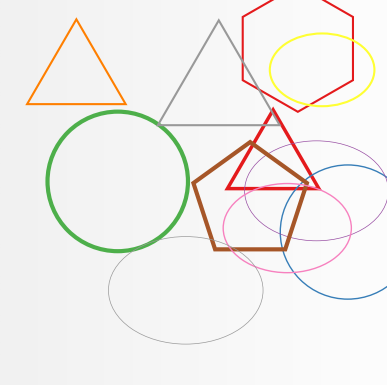[{"shape": "triangle", "thickness": 2.5, "radius": 0.68, "center": [0.705, 0.578]}, {"shape": "hexagon", "thickness": 1.5, "radius": 0.82, "center": [0.769, 0.874]}, {"shape": "circle", "thickness": 1, "radius": 0.87, "center": [0.898, 0.397]}, {"shape": "circle", "thickness": 3, "radius": 0.91, "center": [0.304, 0.529]}, {"shape": "oval", "thickness": 0.5, "radius": 0.93, "center": [0.817, 0.504]}, {"shape": "triangle", "thickness": 1.5, "radius": 0.73, "center": [0.197, 0.803]}, {"shape": "oval", "thickness": 1.5, "radius": 0.68, "center": [0.831, 0.819]}, {"shape": "pentagon", "thickness": 3, "radius": 0.77, "center": [0.646, 0.477]}, {"shape": "oval", "thickness": 1, "radius": 0.83, "center": [0.741, 0.408]}, {"shape": "triangle", "thickness": 1.5, "radius": 0.91, "center": [0.565, 0.766]}, {"shape": "oval", "thickness": 0.5, "radius": 1.0, "center": [0.479, 0.246]}]